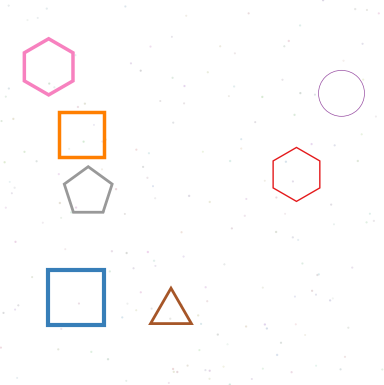[{"shape": "hexagon", "thickness": 1, "radius": 0.35, "center": [0.77, 0.547]}, {"shape": "square", "thickness": 3, "radius": 0.36, "center": [0.197, 0.227]}, {"shape": "circle", "thickness": 0.5, "radius": 0.3, "center": [0.887, 0.758]}, {"shape": "square", "thickness": 2.5, "radius": 0.29, "center": [0.212, 0.65]}, {"shape": "triangle", "thickness": 2, "radius": 0.31, "center": [0.444, 0.19]}, {"shape": "hexagon", "thickness": 2.5, "radius": 0.36, "center": [0.126, 0.826]}, {"shape": "pentagon", "thickness": 2, "radius": 0.33, "center": [0.229, 0.502]}]